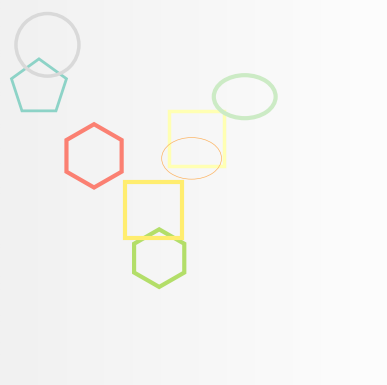[{"shape": "pentagon", "thickness": 2, "radius": 0.37, "center": [0.101, 0.772]}, {"shape": "square", "thickness": 2.5, "radius": 0.36, "center": [0.508, 0.64]}, {"shape": "hexagon", "thickness": 3, "radius": 0.41, "center": [0.243, 0.595]}, {"shape": "oval", "thickness": 0.5, "radius": 0.39, "center": [0.494, 0.589]}, {"shape": "hexagon", "thickness": 3, "radius": 0.37, "center": [0.411, 0.329]}, {"shape": "circle", "thickness": 2.5, "radius": 0.41, "center": [0.122, 0.884]}, {"shape": "oval", "thickness": 3, "radius": 0.4, "center": [0.632, 0.749]}, {"shape": "square", "thickness": 3, "radius": 0.37, "center": [0.396, 0.454]}]